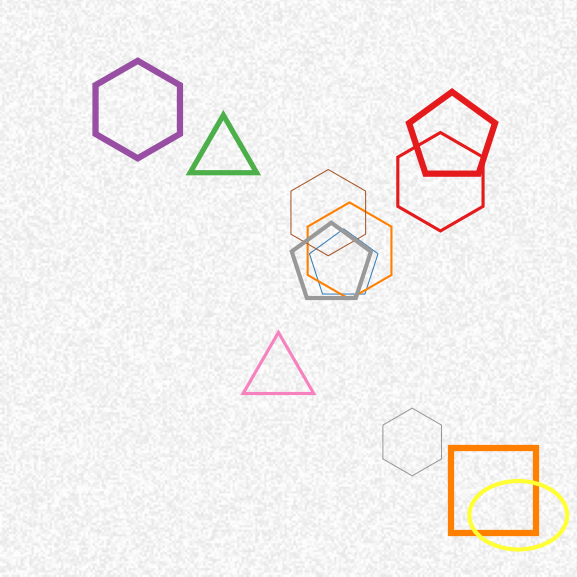[{"shape": "hexagon", "thickness": 1.5, "radius": 0.43, "center": [0.763, 0.684]}, {"shape": "pentagon", "thickness": 3, "radius": 0.39, "center": [0.783, 0.762]}, {"shape": "pentagon", "thickness": 0.5, "radius": 0.31, "center": [0.595, 0.54]}, {"shape": "triangle", "thickness": 2.5, "radius": 0.33, "center": [0.387, 0.733]}, {"shape": "hexagon", "thickness": 3, "radius": 0.42, "center": [0.239, 0.809]}, {"shape": "hexagon", "thickness": 1, "radius": 0.42, "center": [0.605, 0.565]}, {"shape": "square", "thickness": 3, "radius": 0.37, "center": [0.855, 0.15]}, {"shape": "oval", "thickness": 2, "radius": 0.42, "center": [0.897, 0.107]}, {"shape": "hexagon", "thickness": 0.5, "radius": 0.37, "center": [0.568, 0.631]}, {"shape": "triangle", "thickness": 1.5, "radius": 0.35, "center": [0.482, 0.353]}, {"shape": "hexagon", "thickness": 0.5, "radius": 0.29, "center": [0.714, 0.234]}, {"shape": "pentagon", "thickness": 2, "radius": 0.36, "center": [0.574, 0.541]}]